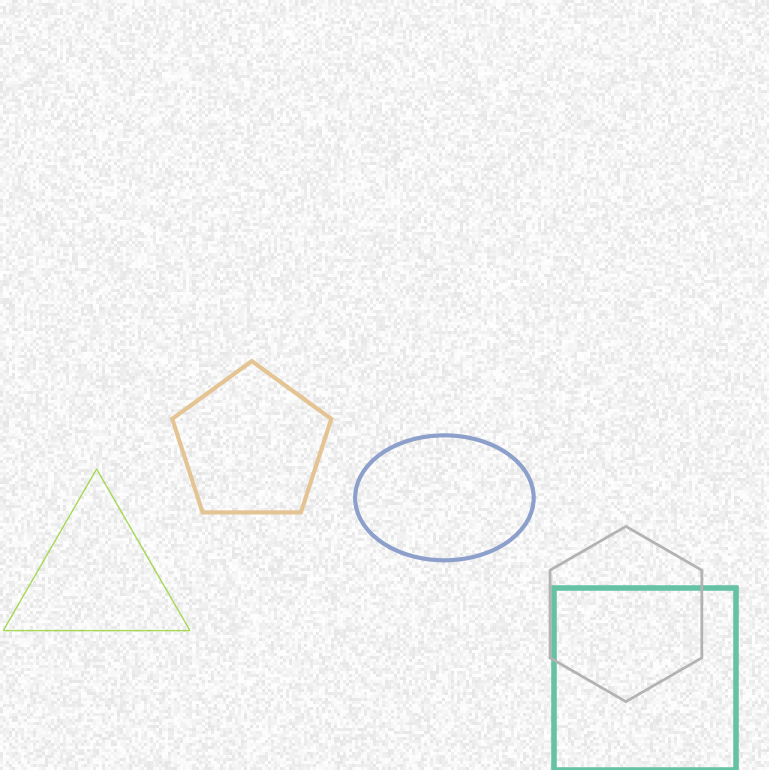[{"shape": "square", "thickness": 2, "radius": 0.59, "center": [0.838, 0.118]}, {"shape": "oval", "thickness": 1.5, "radius": 0.58, "center": [0.577, 0.353]}, {"shape": "triangle", "thickness": 0.5, "radius": 0.7, "center": [0.125, 0.251]}, {"shape": "pentagon", "thickness": 1.5, "radius": 0.54, "center": [0.327, 0.422]}, {"shape": "hexagon", "thickness": 1, "radius": 0.57, "center": [0.813, 0.203]}]